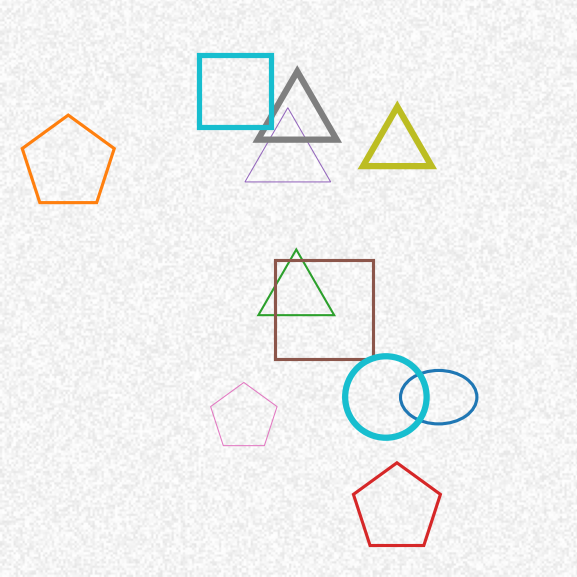[{"shape": "oval", "thickness": 1.5, "radius": 0.33, "center": [0.76, 0.311]}, {"shape": "pentagon", "thickness": 1.5, "radius": 0.42, "center": [0.118, 0.716]}, {"shape": "triangle", "thickness": 1, "radius": 0.38, "center": [0.513, 0.491]}, {"shape": "pentagon", "thickness": 1.5, "radius": 0.4, "center": [0.687, 0.119]}, {"shape": "triangle", "thickness": 0.5, "radius": 0.43, "center": [0.498, 0.727]}, {"shape": "square", "thickness": 1.5, "radius": 0.43, "center": [0.561, 0.464]}, {"shape": "pentagon", "thickness": 0.5, "radius": 0.3, "center": [0.422, 0.276]}, {"shape": "triangle", "thickness": 3, "radius": 0.39, "center": [0.515, 0.797]}, {"shape": "triangle", "thickness": 3, "radius": 0.34, "center": [0.688, 0.746]}, {"shape": "circle", "thickness": 3, "radius": 0.35, "center": [0.668, 0.312]}, {"shape": "square", "thickness": 2.5, "radius": 0.31, "center": [0.407, 0.842]}]